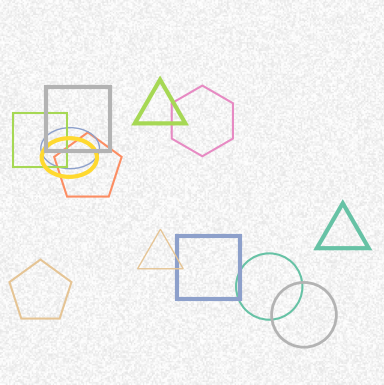[{"shape": "triangle", "thickness": 3, "radius": 0.39, "center": [0.89, 0.394]}, {"shape": "circle", "thickness": 1.5, "radius": 0.43, "center": [0.699, 0.256]}, {"shape": "pentagon", "thickness": 1.5, "radius": 0.46, "center": [0.228, 0.564]}, {"shape": "oval", "thickness": 1, "radius": 0.38, "center": [0.182, 0.615]}, {"shape": "square", "thickness": 3, "radius": 0.41, "center": [0.542, 0.305]}, {"shape": "hexagon", "thickness": 1.5, "radius": 0.46, "center": [0.526, 0.686]}, {"shape": "triangle", "thickness": 3, "radius": 0.38, "center": [0.416, 0.717]}, {"shape": "square", "thickness": 1.5, "radius": 0.35, "center": [0.104, 0.636]}, {"shape": "oval", "thickness": 3, "radius": 0.36, "center": [0.18, 0.591]}, {"shape": "pentagon", "thickness": 1.5, "radius": 0.42, "center": [0.105, 0.241]}, {"shape": "triangle", "thickness": 1, "radius": 0.34, "center": [0.417, 0.336]}, {"shape": "circle", "thickness": 2, "radius": 0.42, "center": [0.79, 0.182]}, {"shape": "square", "thickness": 3, "radius": 0.42, "center": [0.203, 0.691]}]